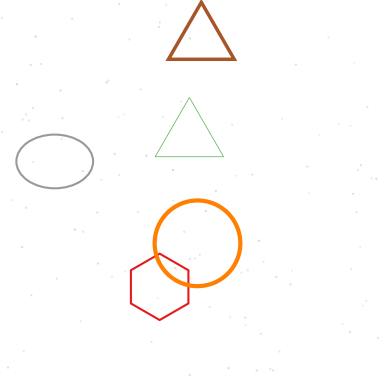[{"shape": "hexagon", "thickness": 1.5, "radius": 0.43, "center": [0.415, 0.255]}, {"shape": "triangle", "thickness": 0.5, "radius": 0.51, "center": [0.492, 0.644]}, {"shape": "circle", "thickness": 3, "radius": 0.56, "center": [0.513, 0.368]}, {"shape": "triangle", "thickness": 2.5, "radius": 0.49, "center": [0.523, 0.895]}, {"shape": "oval", "thickness": 1.5, "radius": 0.5, "center": [0.142, 0.581]}]